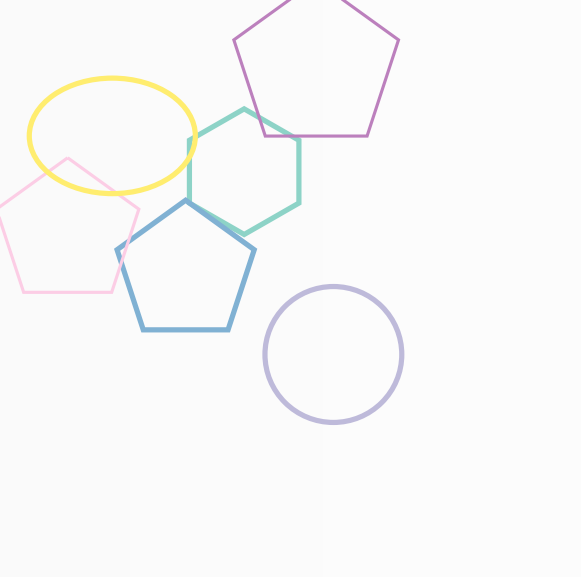[{"shape": "hexagon", "thickness": 2.5, "radius": 0.54, "center": [0.42, 0.702]}, {"shape": "circle", "thickness": 2.5, "radius": 0.59, "center": [0.574, 0.385]}, {"shape": "pentagon", "thickness": 2.5, "radius": 0.62, "center": [0.319, 0.528]}, {"shape": "pentagon", "thickness": 1.5, "radius": 0.64, "center": [0.116, 0.597]}, {"shape": "pentagon", "thickness": 1.5, "radius": 0.74, "center": [0.544, 0.884]}, {"shape": "oval", "thickness": 2.5, "radius": 0.71, "center": [0.193, 0.764]}]